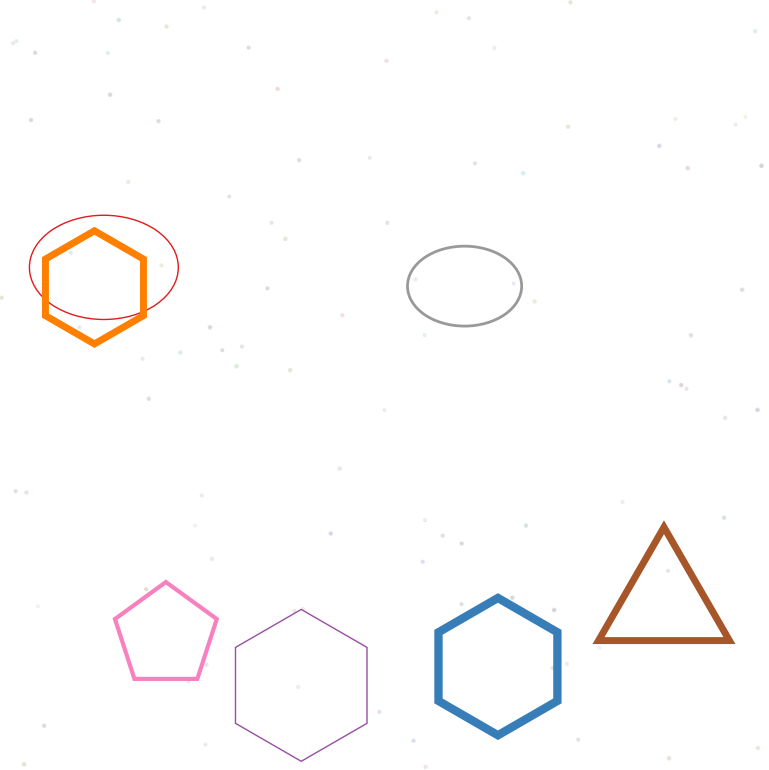[{"shape": "oval", "thickness": 0.5, "radius": 0.48, "center": [0.135, 0.653]}, {"shape": "hexagon", "thickness": 3, "radius": 0.45, "center": [0.647, 0.134]}, {"shape": "hexagon", "thickness": 0.5, "radius": 0.49, "center": [0.391, 0.11]}, {"shape": "hexagon", "thickness": 2.5, "radius": 0.37, "center": [0.123, 0.627]}, {"shape": "triangle", "thickness": 2.5, "radius": 0.49, "center": [0.862, 0.217]}, {"shape": "pentagon", "thickness": 1.5, "radius": 0.35, "center": [0.215, 0.175]}, {"shape": "oval", "thickness": 1, "radius": 0.37, "center": [0.603, 0.628]}]